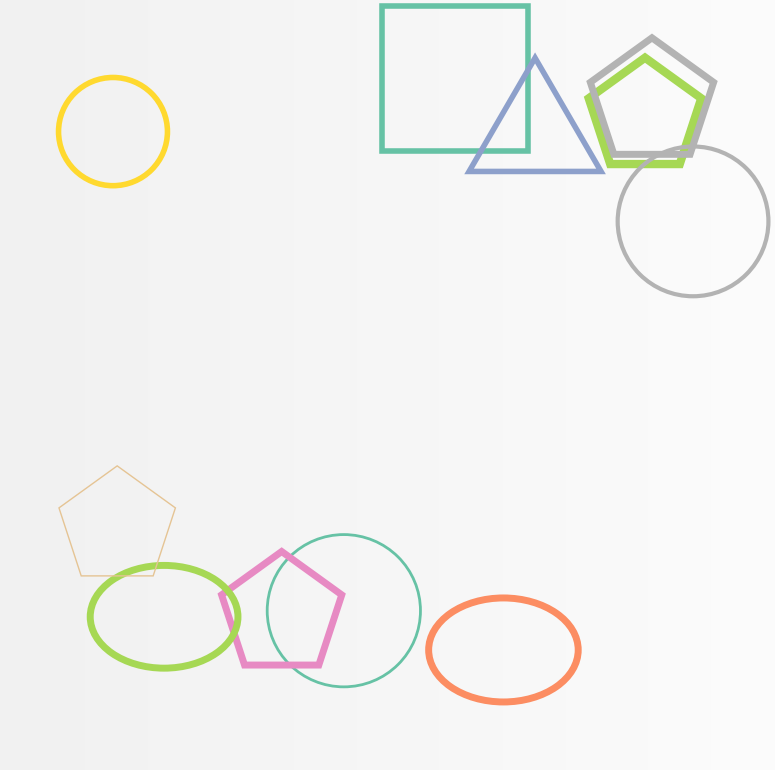[{"shape": "circle", "thickness": 1, "radius": 0.49, "center": [0.444, 0.207]}, {"shape": "square", "thickness": 2, "radius": 0.47, "center": [0.587, 0.898]}, {"shape": "oval", "thickness": 2.5, "radius": 0.48, "center": [0.65, 0.156]}, {"shape": "triangle", "thickness": 2, "radius": 0.49, "center": [0.69, 0.826]}, {"shape": "pentagon", "thickness": 2.5, "radius": 0.41, "center": [0.363, 0.202]}, {"shape": "pentagon", "thickness": 3, "radius": 0.38, "center": [0.832, 0.849]}, {"shape": "oval", "thickness": 2.5, "radius": 0.48, "center": [0.212, 0.199]}, {"shape": "circle", "thickness": 2, "radius": 0.35, "center": [0.146, 0.829]}, {"shape": "pentagon", "thickness": 0.5, "radius": 0.39, "center": [0.151, 0.316]}, {"shape": "pentagon", "thickness": 2.5, "radius": 0.42, "center": [0.841, 0.867]}, {"shape": "circle", "thickness": 1.5, "radius": 0.49, "center": [0.894, 0.713]}]